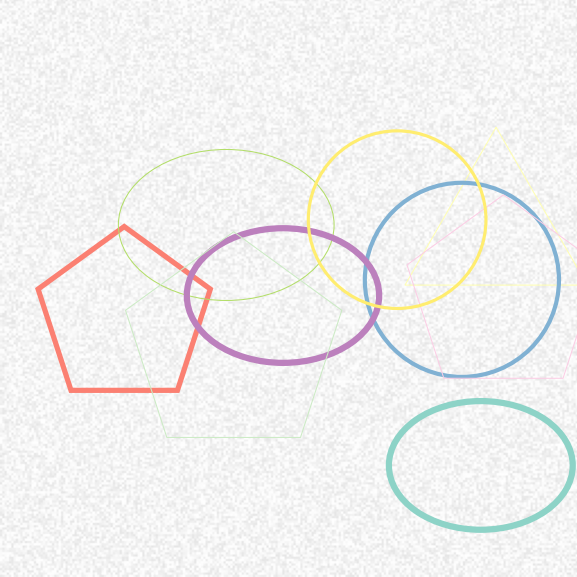[{"shape": "oval", "thickness": 3, "radius": 0.8, "center": [0.833, 0.193]}, {"shape": "triangle", "thickness": 0.5, "radius": 0.91, "center": [0.859, 0.597]}, {"shape": "pentagon", "thickness": 2.5, "radius": 0.78, "center": [0.215, 0.45]}, {"shape": "circle", "thickness": 2, "radius": 0.84, "center": [0.8, 0.515]}, {"shape": "oval", "thickness": 0.5, "radius": 0.93, "center": [0.392, 0.61]}, {"shape": "pentagon", "thickness": 0.5, "radius": 0.88, "center": [0.872, 0.486]}, {"shape": "oval", "thickness": 3, "radius": 0.83, "center": [0.49, 0.487]}, {"shape": "pentagon", "thickness": 0.5, "radius": 0.98, "center": [0.405, 0.401]}, {"shape": "circle", "thickness": 1.5, "radius": 0.77, "center": [0.688, 0.619]}]